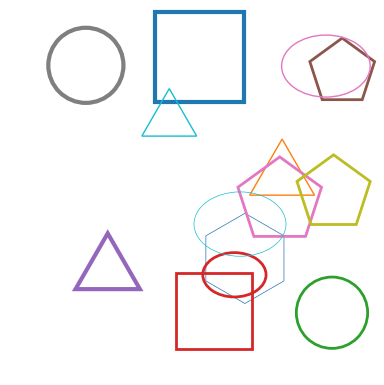[{"shape": "square", "thickness": 3, "radius": 0.58, "center": [0.518, 0.853]}, {"shape": "hexagon", "thickness": 0.5, "radius": 0.59, "center": [0.636, 0.329]}, {"shape": "triangle", "thickness": 1, "radius": 0.49, "center": [0.733, 0.542]}, {"shape": "circle", "thickness": 2, "radius": 0.46, "center": [0.862, 0.188]}, {"shape": "square", "thickness": 2, "radius": 0.49, "center": [0.555, 0.193]}, {"shape": "oval", "thickness": 2, "radius": 0.41, "center": [0.609, 0.286]}, {"shape": "triangle", "thickness": 3, "radius": 0.48, "center": [0.28, 0.297]}, {"shape": "pentagon", "thickness": 2, "radius": 0.44, "center": [0.889, 0.813]}, {"shape": "pentagon", "thickness": 2, "radius": 0.57, "center": [0.727, 0.478]}, {"shape": "oval", "thickness": 1, "radius": 0.58, "center": [0.847, 0.828]}, {"shape": "circle", "thickness": 3, "radius": 0.49, "center": [0.223, 0.83]}, {"shape": "pentagon", "thickness": 2, "radius": 0.5, "center": [0.866, 0.498]}, {"shape": "triangle", "thickness": 1, "radius": 0.41, "center": [0.44, 0.688]}, {"shape": "oval", "thickness": 0.5, "radius": 0.6, "center": [0.623, 0.418]}]